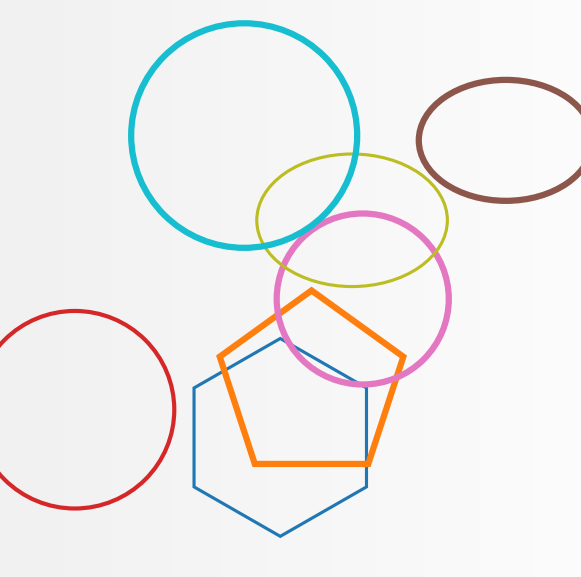[{"shape": "hexagon", "thickness": 1.5, "radius": 0.86, "center": [0.482, 0.242]}, {"shape": "pentagon", "thickness": 3, "radius": 0.83, "center": [0.536, 0.33]}, {"shape": "circle", "thickness": 2, "radius": 0.86, "center": [0.129, 0.29]}, {"shape": "oval", "thickness": 3, "radius": 0.75, "center": [0.87, 0.756]}, {"shape": "circle", "thickness": 3, "radius": 0.74, "center": [0.624, 0.481]}, {"shape": "oval", "thickness": 1.5, "radius": 0.82, "center": [0.606, 0.618]}, {"shape": "circle", "thickness": 3, "radius": 0.97, "center": [0.42, 0.764]}]